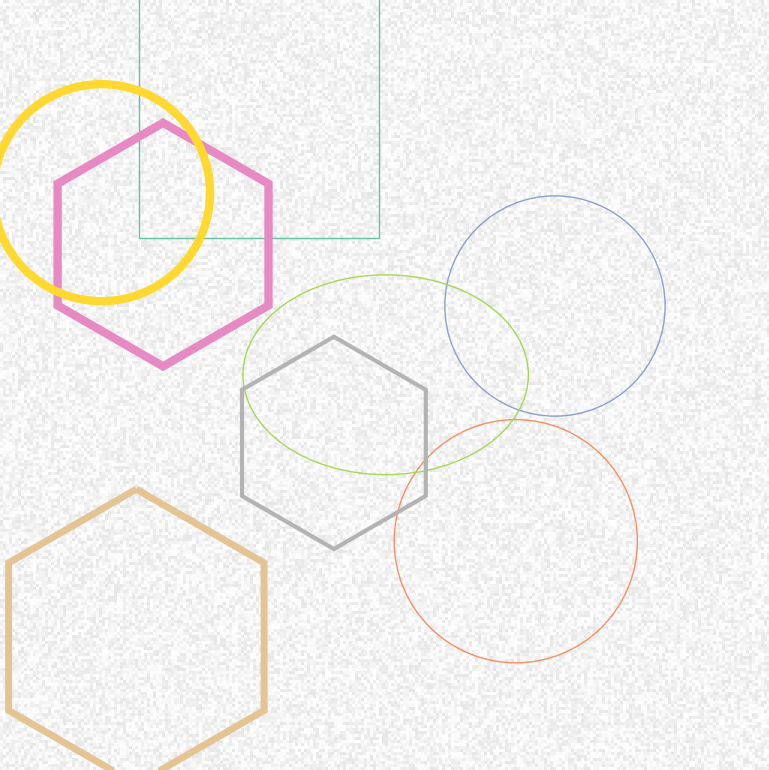[{"shape": "square", "thickness": 0.5, "radius": 0.78, "center": [0.337, 0.846]}, {"shape": "circle", "thickness": 0.5, "radius": 0.79, "center": [0.67, 0.297]}, {"shape": "circle", "thickness": 0.5, "radius": 0.72, "center": [0.721, 0.603]}, {"shape": "hexagon", "thickness": 3, "radius": 0.79, "center": [0.212, 0.682]}, {"shape": "oval", "thickness": 0.5, "radius": 0.93, "center": [0.501, 0.513]}, {"shape": "circle", "thickness": 3, "radius": 0.7, "center": [0.132, 0.75]}, {"shape": "hexagon", "thickness": 2.5, "radius": 0.96, "center": [0.177, 0.173]}, {"shape": "hexagon", "thickness": 1.5, "radius": 0.69, "center": [0.434, 0.425]}]